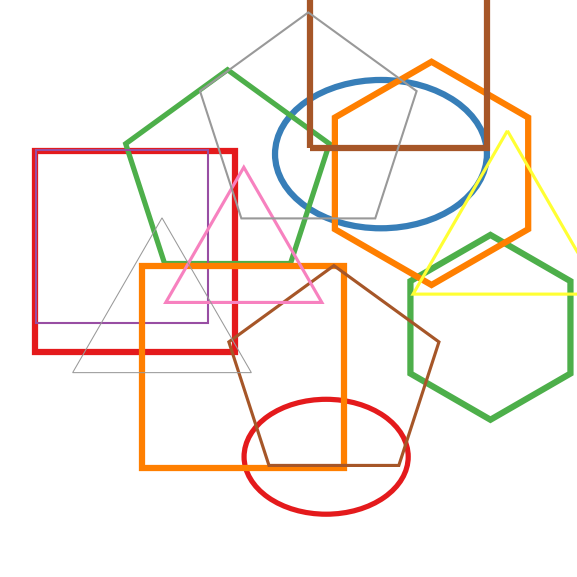[{"shape": "oval", "thickness": 2.5, "radius": 0.71, "center": [0.565, 0.208]}, {"shape": "square", "thickness": 3, "radius": 0.87, "center": [0.234, 0.563]}, {"shape": "oval", "thickness": 3, "radius": 0.92, "center": [0.66, 0.732]}, {"shape": "pentagon", "thickness": 2.5, "radius": 0.93, "center": [0.394, 0.693]}, {"shape": "hexagon", "thickness": 3, "radius": 0.8, "center": [0.849, 0.432]}, {"shape": "square", "thickness": 1, "radius": 0.75, "center": [0.212, 0.59]}, {"shape": "square", "thickness": 3, "radius": 0.88, "center": [0.421, 0.364]}, {"shape": "hexagon", "thickness": 3, "radius": 0.97, "center": [0.747, 0.699]}, {"shape": "triangle", "thickness": 1.5, "radius": 0.94, "center": [0.879, 0.584]}, {"shape": "pentagon", "thickness": 1.5, "radius": 0.96, "center": [0.578, 0.348]}, {"shape": "square", "thickness": 3, "radius": 0.76, "center": [0.69, 0.895]}, {"shape": "triangle", "thickness": 1.5, "radius": 0.78, "center": [0.422, 0.553]}, {"shape": "triangle", "thickness": 0.5, "radius": 0.89, "center": [0.281, 0.443]}, {"shape": "pentagon", "thickness": 1, "radius": 0.99, "center": [0.534, 0.78]}]